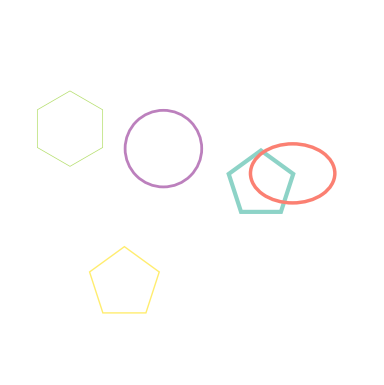[{"shape": "pentagon", "thickness": 3, "radius": 0.44, "center": [0.678, 0.521]}, {"shape": "oval", "thickness": 2.5, "radius": 0.55, "center": [0.76, 0.55]}, {"shape": "hexagon", "thickness": 0.5, "radius": 0.49, "center": [0.182, 0.666]}, {"shape": "circle", "thickness": 2, "radius": 0.5, "center": [0.424, 0.614]}, {"shape": "pentagon", "thickness": 1, "radius": 0.48, "center": [0.323, 0.264]}]